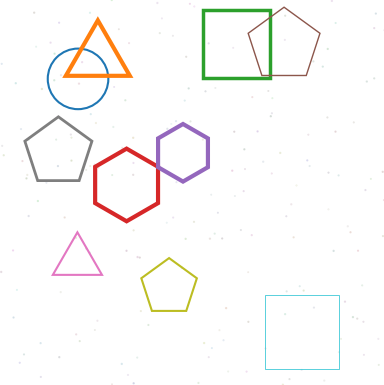[{"shape": "circle", "thickness": 1.5, "radius": 0.39, "center": [0.203, 0.795]}, {"shape": "triangle", "thickness": 3, "radius": 0.48, "center": [0.254, 0.851]}, {"shape": "square", "thickness": 2.5, "radius": 0.44, "center": [0.614, 0.886]}, {"shape": "hexagon", "thickness": 3, "radius": 0.47, "center": [0.329, 0.52]}, {"shape": "hexagon", "thickness": 3, "radius": 0.37, "center": [0.475, 0.603]}, {"shape": "pentagon", "thickness": 1, "radius": 0.49, "center": [0.738, 0.883]}, {"shape": "triangle", "thickness": 1.5, "radius": 0.37, "center": [0.201, 0.323]}, {"shape": "pentagon", "thickness": 2, "radius": 0.46, "center": [0.152, 0.605]}, {"shape": "pentagon", "thickness": 1.5, "radius": 0.38, "center": [0.439, 0.254]}, {"shape": "square", "thickness": 0.5, "radius": 0.48, "center": [0.785, 0.137]}]